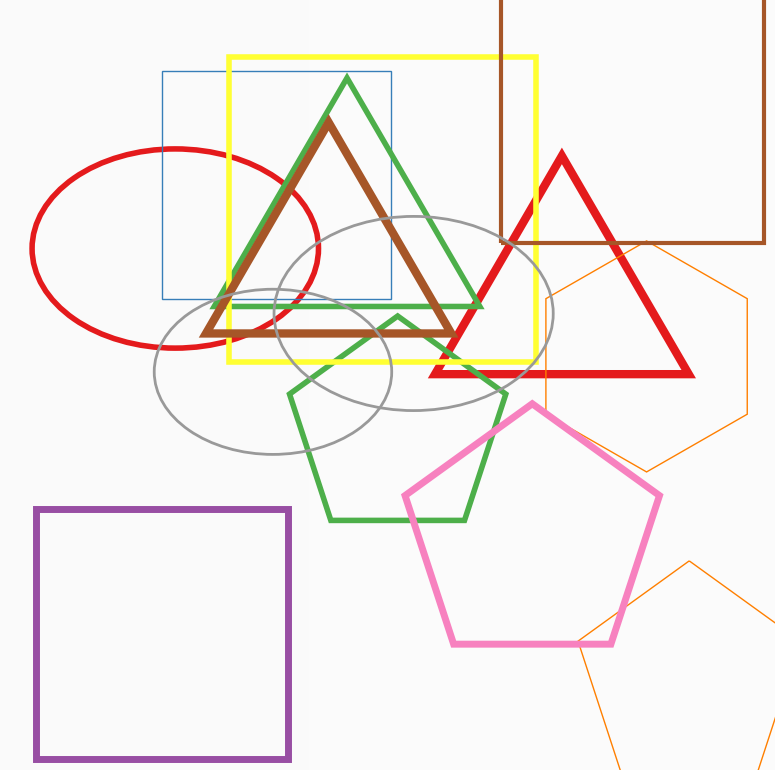[{"shape": "triangle", "thickness": 3, "radius": 0.94, "center": [0.725, 0.609]}, {"shape": "oval", "thickness": 2, "radius": 0.92, "center": [0.226, 0.677]}, {"shape": "square", "thickness": 0.5, "radius": 0.74, "center": [0.357, 0.76]}, {"shape": "triangle", "thickness": 2, "radius": 0.99, "center": [0.448, 0.701]}, {"shape": "pentagon", "thickness": 2, "radius": 0.73, "center": [0.513, 0.443]}, {"shape": "square", "thickness": 2.5, "radius": 0.81, "center": [0.209, 0.176]}, {"shape": "pentagon", "thickness": 0.5, "radius": 0.75, "center": [0.889, 0.121]}, {"shape": "hexagon", "thickness": 0.5, "radius": 0.75, "center": [0.834, 0.537]}, {"shape": "square", "thickness": 2, "radius": 0.99, "center": [0.494, 0.728]}, {"shape": "triangle", "thickness": 3, "radius": 0.91, "center": [0.424, 0.658]}, {"shape": "square", "thickness": 1.5, "radius": 0.85, "center": [0.816, 0.854]}, {"shape": "pentagon", "thickness": 2.5, "radius": 0.86, "center": [0.687, 0.303]}, {"shape": "oval", "thickness": 1, "radius": 0.9, "center": [0.534, 0.593]}, {"shape": "oval", "thickness": 1, "radius": 0.77, "center": [0.352, 0.517]}]